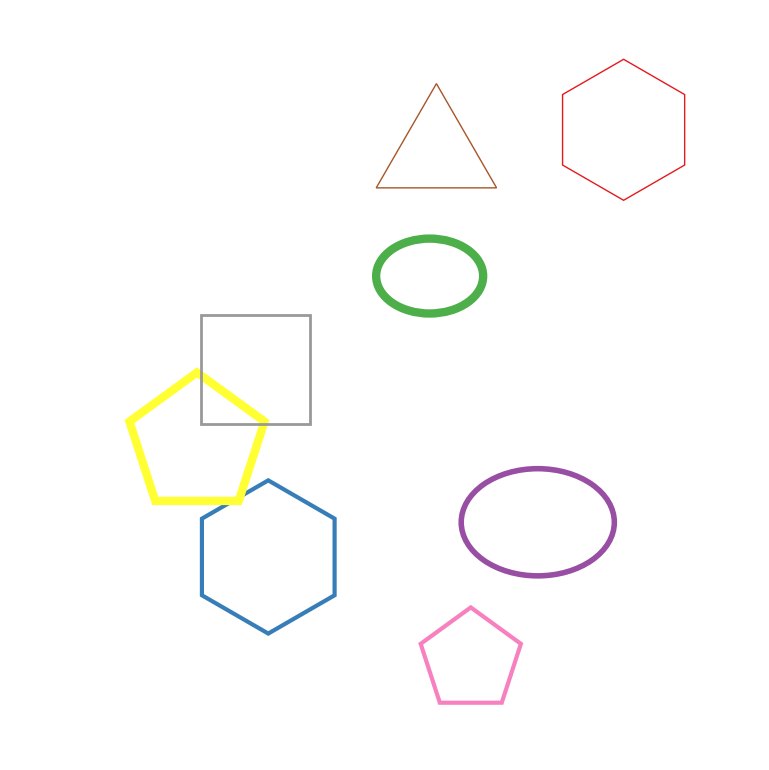[{"shape": "hexagon", "thickness": 0.5, "radius": 0.46, "center": [0.81, 0.831]}, {"shape": "hexagon", "thickness": 1.5, "radius": 0.5, "center": [0.348, 0.277]}, {"shape": "oval", "thickness": 3, "radius": 0.35, "center": [0.558, 0.641]}, {"shape": "oval", "thickness": 2, "radius": 0.5, "center": [0.698, 0.322]}, {"shape": "pentagon", "thickness": 3, "radius": 0.46, "center": [0.256, 0.424]}, {"shape": "triangle", "thickness": 0.5, "radius": 0.45, "center": [0.567, 0.801]}, {"shape": "pentagon", "thickness": 1.5, "radius": 0.34, "center": [0.611, 0.143]}, {"shape": "square", "thickness": 1, "radius": 0.36, "center": [0.332, 0.52]}]